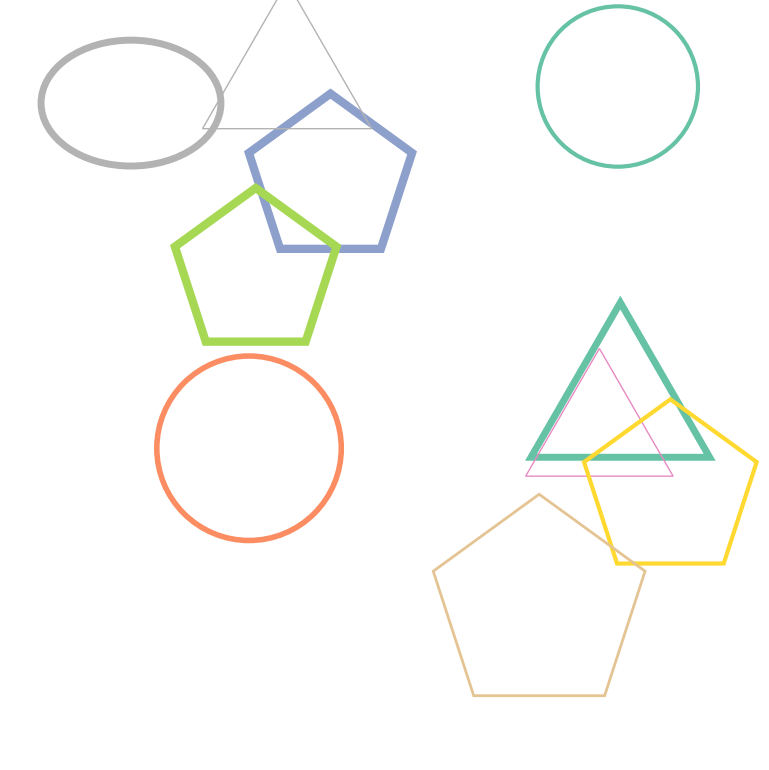[{"shape": "triangle", "thickness": 2.5, "radius": 0.67, "center": [0.806, 0.473]}, {"shape": "circle", "thickness": 1.5, "radius": 0.52, "center": [0.802, 0.888]}, {"shape": "circle", "thickness": 2, "radius": 0.6, "center": [0.323, 0.418]}, {"shape": "pentagon", "thickness": 3, "radius": 0.56, "center": [0.429, 0.767]}, {"shape": "triangle", "thickness": 0.5, "radius": 0.55, "center": [0.778, 0.437]}, {"shape": "pentagon", "thickness": 3, "radius": 0.55, "center": [0.332, 0.646]}, {"shape": "pentagon", "thickness": 1.5, "radius": 0.59, "center": [0.871, 0.364]}, {"shape": "pentagon", "thickness": 1, "radius": 0.72, "center": [0.7, 0.213]}, {"shape": "oval", "thickness": 2.5, "radius": 0.58, "center": [0.17, 0.866]}, {"shape": "triangle", "thickness": 0.5, "radius": 0.63, "center": [0.373, 0.896]}]